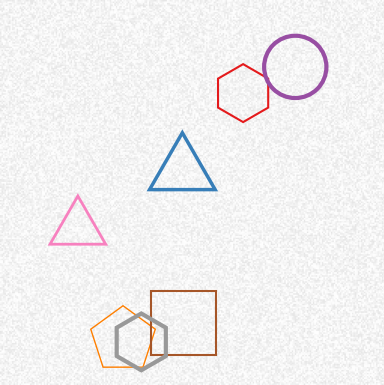[{"shape": "hexagon", "thickness": 1.5, "radius": 0.38, "center": [0.631, 0.758]}, {"shape": "triangle", "thickness": 2.5, "radius": 0.49, "center": [0.474, 0.557]}, {"shape": "circle", "thickness": 3, "radius": 0.4, "center": [0.767, 0.826]}, {"shape": "pentagon", "thickness": 1, "radius": 0.44, "center": [0.32, 0.118]}, {"shape": "square", "thickness": 1.5, "radius": 0.42, "center": [0.476, 0.162]}, {"shape": "triangle", "thickness": 2, "radius": 0.42, "center": [0.202, 0.407]}, {"shape": "hexagon", "thickness": 3, "radius": 0.37, "center": [0.367, 0.112]}]